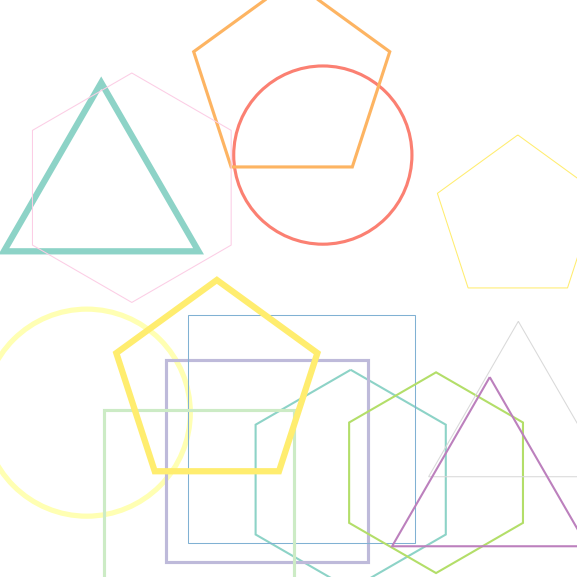[{"shape": "hexagon", "thickness": 1, "radius": 0.95, "center": [0.607, 0.169]}, {"shape": "triangle", "thickness": 3, "radius": 0.97, "center": [0.175, 0.661]}, {"shape": "circle", "thickness": 2.5, "radius": 0.9, "center": [0.15, 0.285]}, {"shape": "square", "thickness": 1.5, "radius": 0.87, "center": [0.462, 0.201]}, {"shape": "circle", "thickness": 1.5, "radius": 0.77, "center": [0.559, 0.731]}, {"shape": "square", "thickness": 0.5, "radius": 0.99, "center": [0.522, 0.257]}, {"shape": "pentagon", "thickness": 1.5, "radius": 0.89, "center": [0.505, 0.854]}, {"shape": "hexagon", "thickness": 1, "radius": 0.87, "center": [0.755, 0.181]}, {"shape": "hexagon", "thickness": 0.5, "radius": 0.99, "center": [0.228, 0.674]}, {"shape": "triangle", "thickness": 0.5, "radius": 0.9, "center": [0.898, 0.263]}, {"shape": "triangle", "thickness": 1, "radius": 0.98, "center": [0.848, 0.151]}, {"shape": "square", "thickness": 1.5, "radius": 0.82, "center": [0.345, 0.125]}, {"shape": "pentagon", "thickness": 3, "radius": 0.92, "center": [0.376, 0.331]}, {"shape": "pentagon", "thickness": 0.5, "radius": 0.73, "center": [0.897, 0.619]}]